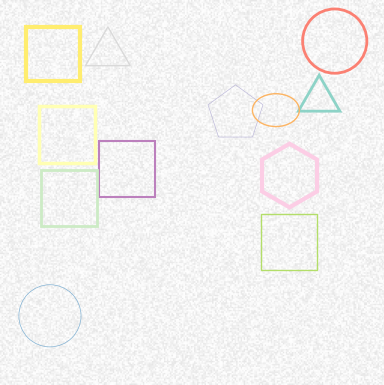[{"shape": "triangle", "thickness": 2, "radius": 0.31, "center": [0.829, 0.742]}, {"shape": "square", "thickness": 2.5, "radius": 0.37, "center": [0.174, 0.65]}, {"shape": "pentagon", "thickness": 0.5, "radius": 0.37, "center": [0.612, 0.705]}, {"shape": "circle", "thickness": 2, "radius": 0.42, "center": [0.869, 0.893]}, {"shape": "circle", "thickness": 0.5, "radius": 0.4, "center": [0.13, 0.18]}, {"shape": "oval", "thickness": 1, "radius": 0.3, "center": [0.717, 0.714]}, {"shape": "square", "thickness": 1, "radius": 0.36, "center": [0.751, 0.372]}, {"shape": "hexagon", "thickness": 3, "radius": 0.41, "center": [0.752, 0.544]}, {"shape": "triangle", "thickness": 1, "radius": 0.34, "center": [0.28, 0.863]}, {"shape": "square", "thickness": 1.5, "radius": 0.36, "center": [0.33, 0.561]}, {"shape": "square", "thickness": 2, "radius": 0.37, "center": [0.179, 0.485]}, {"shape": "square", "thickness": 3, "radius": 0.35, "center": [0.138, 0.859]}]